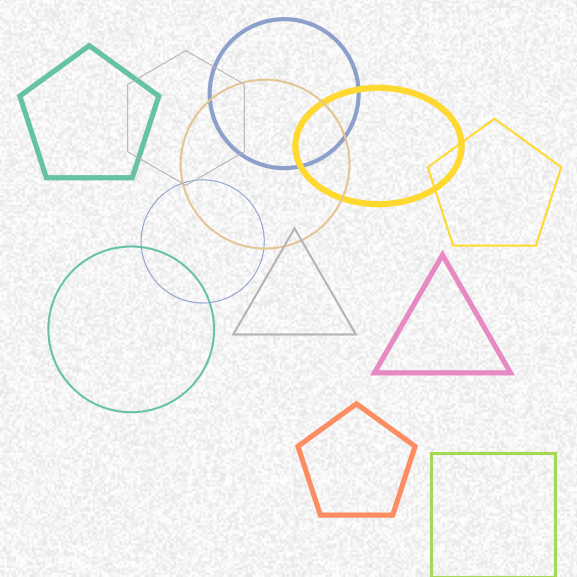[{"shape": "pentagon", "thickness": 2.5, "radius": 0.63, "center": [0.155, 0.794]}, {"shape": "circle", "thickness": 1, "radius": 0.72, "center": [0.227, 0.429]}, {"shape": "pentagon", "thickness": 2.5, "radius": 0.53, "center": [0.617, 0.193]}, {"shape": "circle", "thickness": 0.5, "radius": 0.53, "center": [0.351, 0.581]}, {"shape": "circle", "thickness": 2, "radius": 0.64, "center": [0.492, 0.837]}, {"shape": "triangle", "thickness": 2.5, "radius": 0.68, "center": [0.766, 0.422]}, {"shape": "square", "thickness": 1.5, "radius": 0.54, "center": [0.854, 0.108]}, {"shape": "oval", "thickness": 3, "radius": 0.72, "center": [0.655, 0.746]}, {"shape": "pentagon", "thickness": 1, "radius": 0.61, "center": [0.856, 0.672]}, {"shape": "circle", "thickness": 1, "radius": 0.73, "center": [0.459, 0.715]}, {"shape": "triangle", "thickness": 1, "radius": 0.61, "center": [0.51, 0.481]}, {"shape": "hexagon", "thickness": 0.5, "radius": 0.58, "center": [0.322, 0.795]}]